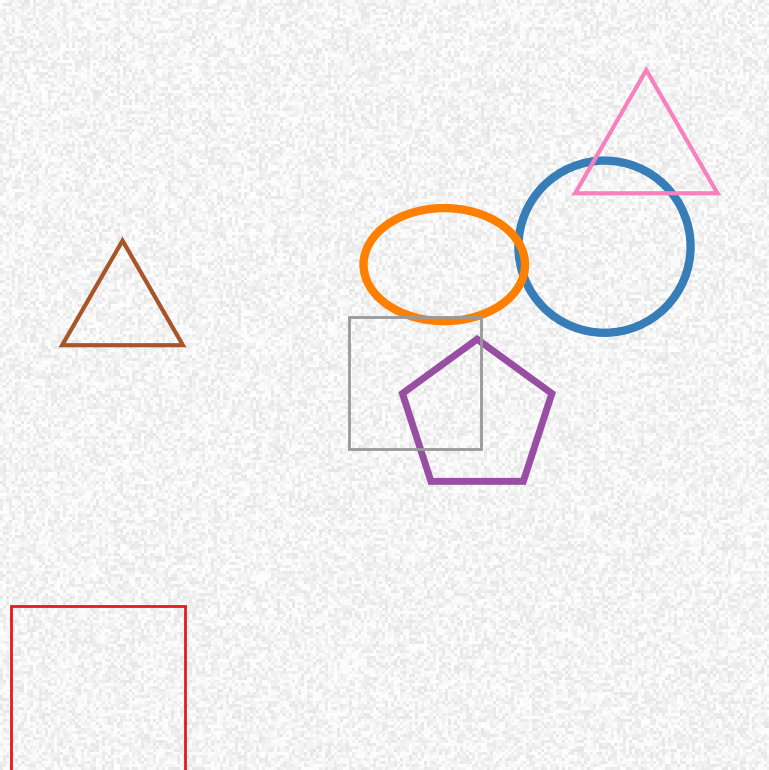[{"shape": "square", "thickness": 1, "radius": 0.56, "center": [0.127, 0.101]}, {"shape": "circle", "thickness": 3, "radius": 0.56, "center": [0.785, 0.68]}, {"shape": "pentagon", "thickness": 2.5, "radius": 0.51, "center": [0.62, 0.457]}, {"shape": "oval", "thickness": 3, "radius": 0.52, "center": [0.577, 0.656]}, {"shape": "triangle", "thickness": 1.5, "radius": 0.45, "center": [0.159, 0.597]}, {"shape": "triangle", "thickness": 1.5, "radius": 0.53, "center": [0.839, 0.802]}, {"shape": "square", "thickness": 1, "radius": 0.43, "center": [0.539, 0.502]}]